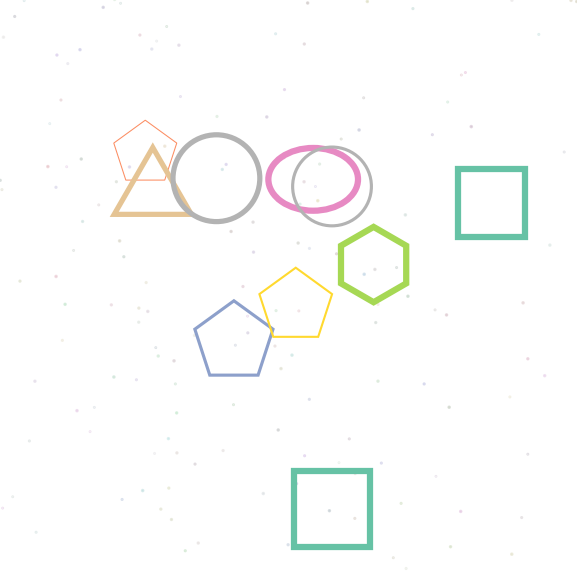[{"shape": "square", "thickness": 3, "radius": 0.29, "center": [0.851, 0.648]}, {"shape": "square", "thickness": 3, "radius": 0.33, "center": [0.575, 0.118]}, {"shape": "pentagon", "thickness": 0.5, "radius": 0.29, "center": [0.252, 0.734]}, {"shape": "pentagon", "thickness": 1.5, "radius": 0.36, "center": [0.405, 0.407]}, {"shape": "oval", "thickness": 3, "radius": 0.39, "center": [0.542, 0.689]}, {"shape": "hexagon", "thickness": 3, "radius": 0.33, "center": [0.647, 0.541]}, {"shape": "pentagon", "thickness": 1, "radius": 0.33, "center": [0.512, 0.469]}, {"shape": "triangle", "thickness": 2.5, "radius": 0.39, "center": [0.265, 0.667]}, {"shape": "circle", "thickness": 2.5, "radius": 0.38, "center": [0.375, 0.691]}, {"shape": "circle", "thickness": 1.5, "radius": 0.34, "center": [0.575, 0.676]}]